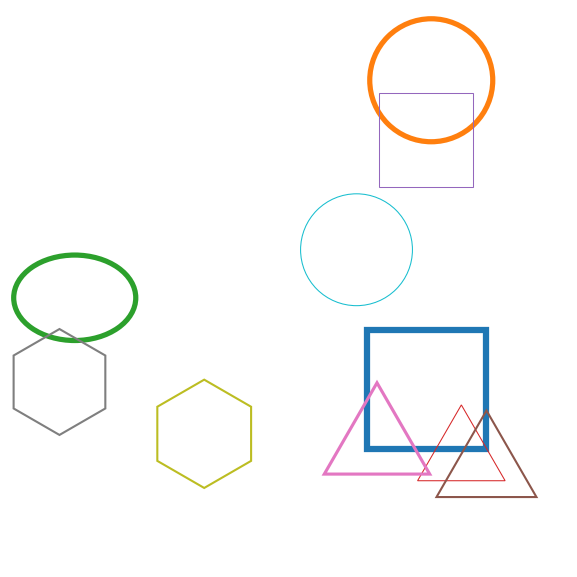[{"shape": "square", "thickness": 3, "radius": 0.52, "center": [0.738, 0.324]}, {"shape": "circle", "thickness": 2.5, "radius": 0.53, "center": [0.747, 0.86]}, {"shape": "oval", "thickness": 2.5, "radius": 0.53, "center": [0.129, 0.483]}, {"shape": "triangle", "thickness": 0.5, "radius": 0.44, "center": [0.799, 0.21]}, {"shape": "square", "thickness": 0.5, "radius": 0.41, "center": [0.738, 0.756]}, {"shape": "triangle", "thickness": 1, "radius": 0.5, "center": [0.842, 0.188]}, {"shape": "triangle", "thickness": 1.5, "radius": 0.53, "center": [0.653, 0.231]}, {"shape": "hexagon", "thickness": 1, "radius": 0.46, "center": [0.103, 0.338]}, {"shape": "hexagon", "thickness": 1, "radius": 0.47, "center": [0.354, 0.248]}, {"shape": "circle", "thickness": 0.5, "radius": 0.48, "center": [0.617, 0.567]}]